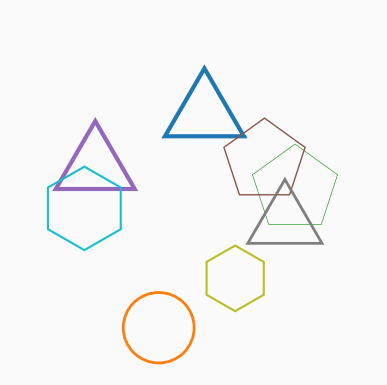[{"shape": "triangle", "thickness": 3, "radius": 0.59, "center": [0.528, 0.705]}, {"shape": "circle", "thickness": 2, "radius": 0.46, "center": [0.41, 0.149]}, {"shape": "pentagon", "thickness": 0.5, "radius": 0.58, "center": [0.761, 0.51]}, {"shape": "triangle", "thickness": 3, "radius": 0.59, "center": [0.246, 0.568]}, {"shape": "pentagon", "thickness": 1, "radius": 0.55, "center": [0.683, 0.583]}, {"shape": "triangle", "thickness": 2, "radius": 0.55, "center": [0.735, 0.423]}, {"shape": "hexagon", "thickness": 1.5, "radius": 0.43, "center": [0.607, 0.277]}, {"shape": "hexagon", "thickness": 1.5, "radius": 0.54, "center": [0.218, 0.459]}]